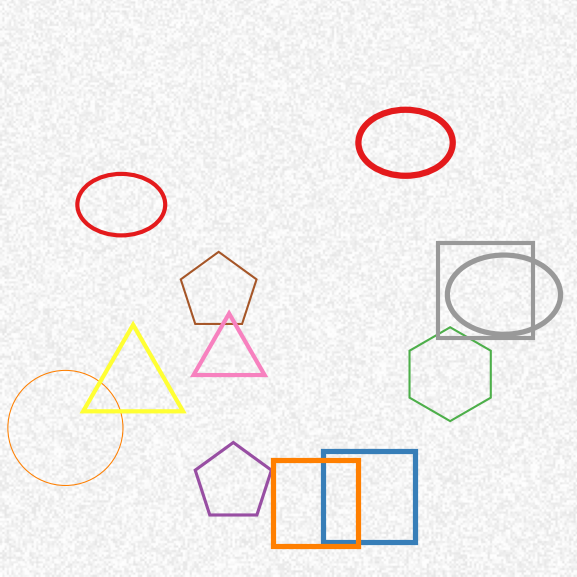[{"shape": "oval", "thickness": 2, "radius": 0.38, "center": [0.21, 0.645]}, {"shape": "oval", "thickness": 3, "radius": 0.41, "center": [0.702, 0.752]}, {"shape": "square", "thickness": 2.5, "radius": 0.4, "center": [0.639, 0.139]}, {"shape": "hexagon", "thickness": 1, "radius": 0.41, "center": [0.779, 0.351]}, {"shape": "pentagon", "thickness": 1.5, "radius": 0.35, "center": [0.404, 0.164]}, {"shape": "square", "thickness": 2.5, "radius": 0.37, "center": [0.546, 0.128]}, {"shape": "circle", "thickness": 0.5, "radius": 0.5, "center": [0.113, 0.258]}, {"shape": "triangle", "thickness": 2, "radius": 0.5, "center": [0.23, 0.337]}, {"shape": "pentagon", "thickness": 1, "radius": 0.34, "center": [0.379, 0.494]}, {"shape": "triangle", "thickness": 2, "radius": 0.36, "center": [0.397, 0.385]}, {"shape": "oval", "thickness": 2.5, "radius": 0.49, "center": [0.873, 0.489]}, {"shape": "square", "thickness": 2, "radius": 0.41, "center": [0.841, 0.496]}]